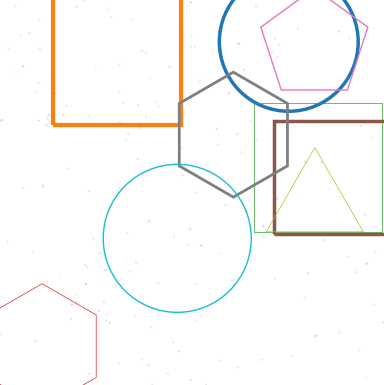[{"shape": "circle", "thickness": 2.5, "radius": 0.9, "center": [0.75, 0.891]}, {"shape": "square", "thickness": 3, "radius": 0.83, "center": [0.304, 0.842]}, {"shape": "square", "thickness": 0.5, "radius": 0.83, "center": [0.826, 0.565]}, {"shape": "hexagon", "thickness": 0.5, "radius": 0.81, "center": [0.109, 0.101]}, {"shape": "square", "thickness": 2.5, "radius": 0.74, "center": [0.858, 0.54]}, {"shape": "pentagon", "thickness": 1, "radius": 0.73, "center": [0.816, 0.884]}, {"shape": "hexagon", "thickness": 2, "radius": 0.81, "center": [0.606, 0.65]}, {"shape": "triangle", "thickness": 0.5, "radius": 0.73, "center": [0.818, 0.471]}, {"shape": "circle", "thickness": 1, "radius": 0.96, "center": [0.46, 0.381]}]